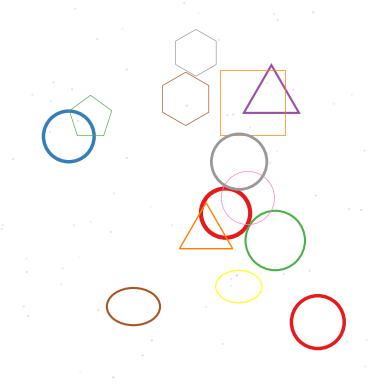[{"shape": "circle", "thickness": 3, "radius": 0.32, "center": [0.586, 0.446]}, {"shape": "circle", "thickness": 2.5, "radius": 0.34, "center": [0.825, 0.163]}, {"shape": "circle", "thickness": 2.5, "radius": 0.33, "center": [0.179, 0.646]}, {"shape": "circle", "thickness": 1.5, "radius": 0.39, "center": [0.715, 0.375]}, {"shape": "pentagon", "thickness": 0.5, "radius": 0.29, "center": [0.235, 0.694]}, {"shape": "triangle", "thickness": 1.5, "radius": 0.41, "center": [0.705, 0.748]}, {"shape": "triangle", "thickness": 1, "radius": 0.4, "center": [0.535, 0.394]}, {"shape": "square", "thickness": 0.5, "radius": 0.42, "center": [0.655, 0.734]}, {"shape": "oval", "thickness": 1, "radius": 0.3, "center": [0.62, 0.256]}, {"shape": "oval", "thickness": 1.5, "radius": 0.35, "center": [0.347, 0.204]}, {"shape": "hexagon", "thickness": 0.5, "radius": 0.35, "center": [0.482, 0.743]}, {"shape": "circle", "thickness": 0.5, "radius": 0.35, "center": [0.644, 0.486]}, {"shape": "circle", "thickness": 2, "radius": 0.36, "center": [0.621, 0.58]}, {"shape": "hexagon", "thickness": 0.5, "radius": 0.3, "center": [0.509, 0.863]}]